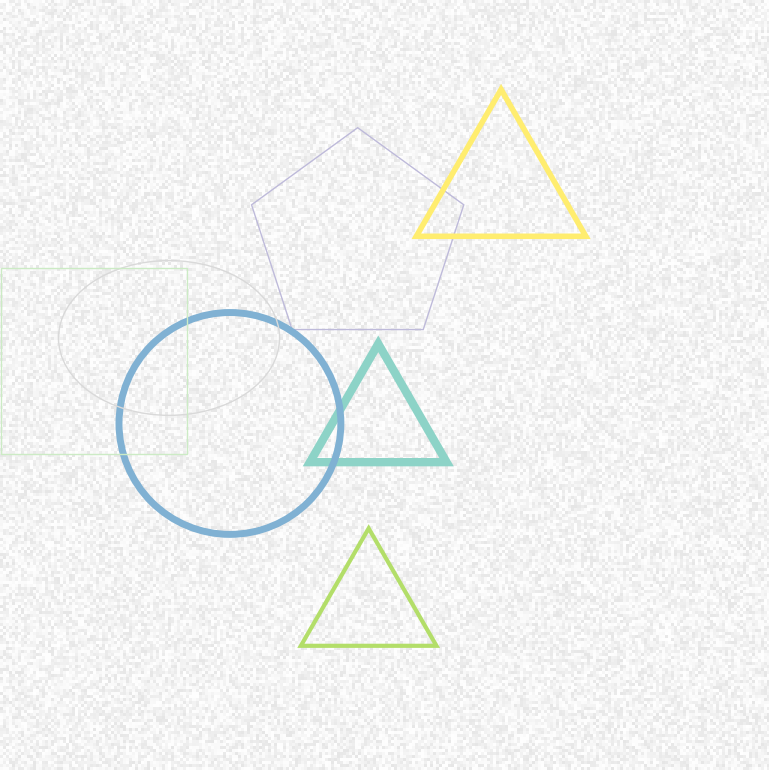[{"shape": "triangle", "thickness": 3, "radius": 0.51, "center": [0.491, 0.451]}, {"shape": "pentagon", "thickness": 0.5, "radius": 0.72, "center": [0.465, 0.689]}, {"shape": "circle", "thickness": 2.5, "radius": 0.72, "center": [0.299, 0.45]}, {"shape": "triangle", "thickness": 1.5, "radius": 0.51, "center": [0.479, 0.212]}, {"shape": "oval", "thickness": 0.5, "radius": 0.72, "center": [0.22, 0.561]}, {"shape": "square", "thickness": 0.5, "radius": 0.6, "center": [0.122, 0.531]}, {"shape": "triangle", "thickness": 2, "radius": 0.64, "center": [0.651, 0.757]}]